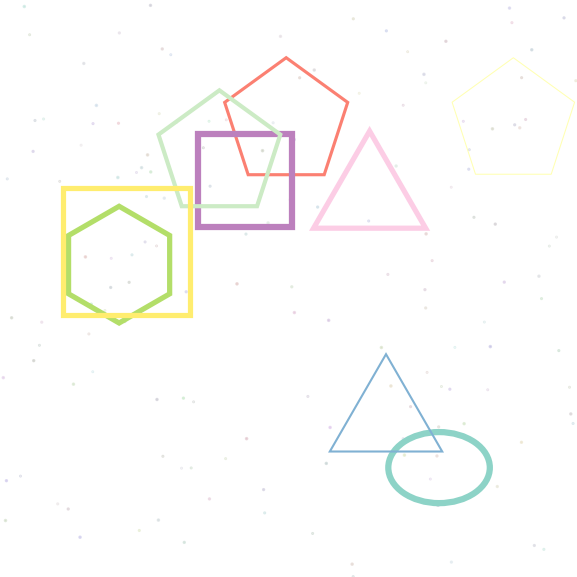[{"shape": "oval", "thickness": 3, "radius": 0.44, "center": [0.76, 0.189]}, {"shape": "pentagon", "thickness": 0.5, "radius": 0.56, "center": [0.889, 0.788]}, {"shape": "pentagon", "thickness": 1.5, "radius": 0.56, "center": [0.496, 0.787]}, {"shape": "triangle", "thickness": 1, "radius": 0.56, "center": [0.668, 0.273]}, {"shape": "hexagon", "thickness": 2.5, "radius": 0.51, "center": [0.206, 0.541]}, {"shape": "triangle", "thickness": 2.5, "radius": 0.56, "center": [0.64, 0.66]}, {"shape": "square", "thickness": 3, "radius": 0.41, "center": [0.424, 0.686]}, {"shape": "pentagon", "thickness": 2, "radius": 0.55, "center": [0.38, 0.732]}, {"shape": "square", "thickness": 2.5, "radius": 0.55, "center": [0.219, 0.563]}]